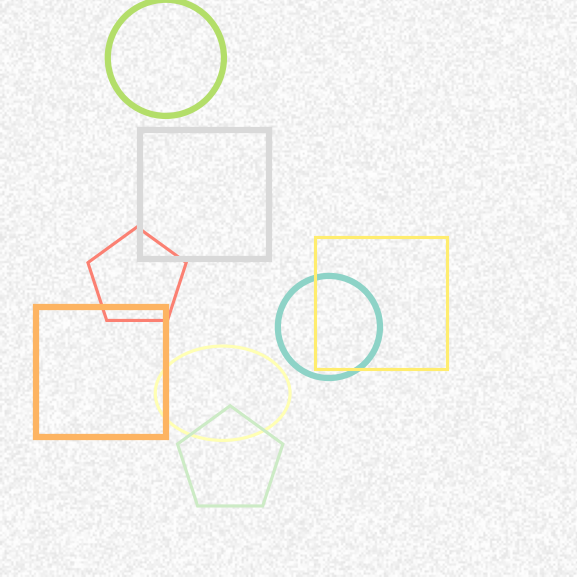[{"shape": "circle", "thickness": 3, "radius": 0.44, "center": [0.57, 0.433]}, {"shape": "oval", "thickness": 1.5, "radius": 0.58, "center": [0.386, 0.318]}, {"shape": "pentagon", "thickness": 1.5, "radius": 0.45, "center": [0.237, 0.517]}, {"shape": "square", "thickness": 3, "radius": 0.56, "center": [0.175, 0.355]}, {"shape": "circle", "thickness": 3, "radius": 0.5, "center": [0.287, 0.899]}, {"shape": "square", "thickness": 3, "radius": 0.56, "center": [0.354, 0.663]}, {"shape": "pentagon", "thickness": 1.5, "radius": 0.48, "center": [0.399, 0.201]}, {"shape": "square", "thickness": 1.5, "radius": 0.57, "center": [0.66, 0.474]}]